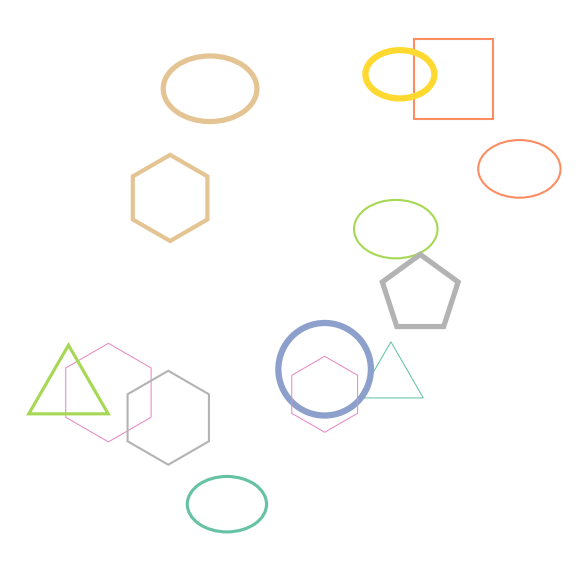[{"shape": "oval", "thickness": 1.5, "radius": 0.34, "center": [0.393, 0.126]}, {"shape": "triangle", "thickness": 0.5, "radius": 0.32, "center": [0.677, 0.342]}, {"shape": "square", "thickness": 1, "radius": 0.34, "center": [0.786, 0.862]}, {"shape": "oval", "thickness": 1, "radius": 0.36, "center": [0.899, 0.707]}, {"shape": "circle", "thickness": 3, "radius": 0.4, "center": [0.562, 0.36]}, {"shape": "hexagon", "thickness": 0.5, "radius": 0.33, "center": [0.562, 0.316]}, {"shape": "hexagon", "thickness": 0.5, "radius": 0.43, "center": [0.188, 0.319]}, {"shape": "oval", "thickness": 1, "radius": 0.36, "center": [0.685, 0.602]}, {"shape": "triangle", "thickness": 1.5, "radius": 0.4, "center": [0.119, 0.322]}, {"shape": "oval", "thickness": 3, "radius": 0.3, "center": [0.693, 0.871]}, {"shape": "hexagon", "thickness": 2, "radius": 0.37, "center": [0.295, 0.656]}, {"shape": "oval", "thickness": 2.5, "radius": 0.41, "center": [0.364, 0.845]}, {"shape": "hexagon", "thickness": 1, "radius": 0.41, "center": [0.291, 0.276]}, {"shape": "pentagon", "thickness": 2.5, "radius": 0.35, "center": [0.728, 0.489]}]